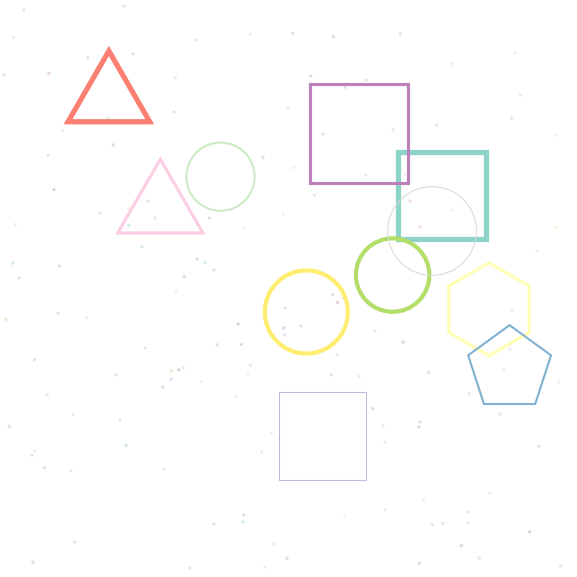[{"shape": "square", "thickness": 2.5, "radius": 0.38, "center": [0.765, 0.661]}, {"shape": "hexagon", "thickness": 1.5, "radius": 0.4, "center": [0.847, 0.464]}, {"shape": "square", "thickness": 0.5, "radius": 0.38, "center": [0.559, 0.244]}, {"shape": "triangle", "thickness": 2.5, "radius": 0.41, "center": [0.189, 0.829]}, {"shape": "pentagon", "thickness": 1, "radius": 0.38, "center": [0.882, 0.361]}, {"shape": "circle", "thickness": 2, "radius": 0.32, "center": [0.68, 0.523]}, {"shape": "triangle", "thickness": 1.5, "radius": 0.43, "center": [0.278, 0.638]}, {"shape": "circle", "thickness": 0.5, "radius": 0.38, "center": [0.748, 0.599]}, {"shape": "square", "thickness": 1.5, "radius": 0.43, "center": [0.622, 0.768]}, {"shape": "circle", "thickness": 1, "radius": 0.3, "center": [0.382, 0.693]}, {"shape": "circle", "thickness": 2, "radius": 0.36, "center": [0.53, 0.459]}]